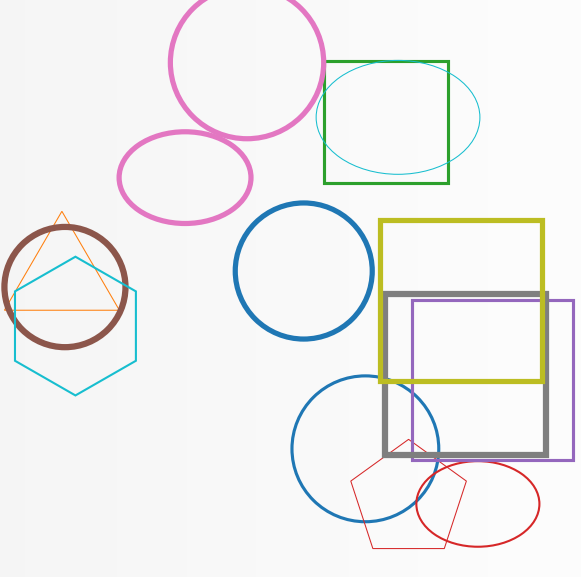[{"shape": "circle", "thickness": 2.5, "radius": 0.59, "center": [0.523, 0.53]}, {"shape": "circle", "thickness": 1.5, "radius": 0.63, "center": [0.629, 0.222]}, {"shape": "triangle", "thickness": 0.5, "radius": 0.57, "center": [0.106, 0.519]}, {"shape": "square", "thickness": 1.5, "radius": 0.53, "center": [0.664, 0.788]}, {"shape": "oval", "thickness": 1, "radius": 0.53, "center": [0.822, 0.127]}, {"shape": "pentagon", "thickness": 0.5, "radius": 0.52, "center": [0.703, 0.134]}, {"shape": "square", "thickness": 1.5, "radius": 0.69, "center": [0.847, 0.341]}, {"shape": "circle", "thickness": 3, "radius": 0.52, "center": [0.112, 0.502]}, {"shape": "oval", "thickness": 2.5, "radius": 0.57, "center": [0.318, 0.692]}, {"shape": "circle", "thickness": 2.5, "radius": 0.66, "center": [0.425, 0.891]}, {"shape": "square", "thickness": 3, "radius": 0.69, "center": [0.801, 0.351]}, {"shape": "square", "thickness": 2.5, "radius": 0.69, "center": [0.793, 0.479]}, {"shape": "oval", "thickness": 0.5, "radius": 0.7, "center": [0.685, 0.796]}, {"shape": "hexagon", "thickness": 1, "radius": 0.6, "center": [0.13, 0.434]}]